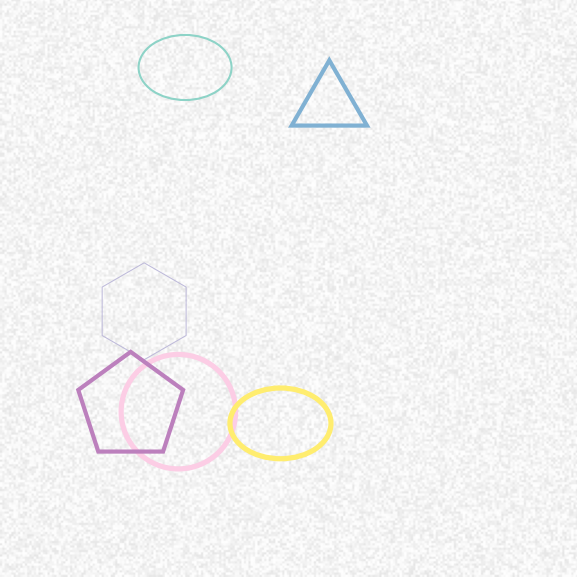[{"shape": "oval", "thickness": 1, "radius": 0.4, "center": [0.32, 0.882]}, {"shape": "hexagon", "thickness": 0.5, "radius": 0.42, "center": [0.25, 0.46]}, {"shape": "triangle", "thickness": 2, "radius": 0.38, "center": [0.57, 0.819]}, {"shape": "circle", "thickness": 2.5, "radius": 0.5, "center": [0.309, 0.286]}, {"shape": "pentagon", "thickness": 2, "radius": 0.48, "center": [0.226, 0.294]}, {"shape": "oval", "thickness": 2.5, "radius": 0.44, "center": [0.486, 0.266]}]